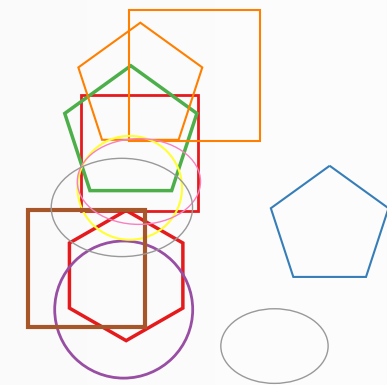[{"shape": "square", "thickness": 2, "radius": 0.76, "center": [0.359, 0.602]}, {"shape": "hexagon", "thickness": 2.5, "radius": 0.85, "center": [0.326, 0.284]}, {"shape": "pentagon", "thickness": 1.5, "radius": 0.8, "center": [0.851, 0.41]}, {"shape": "pentagon", "thickness": 2.5, "radius": 0.9, "center": [0.338, 0.65]}, {"shape": "circle", "thickness": 2, "radius": 0.89, "center": [0.319, 0.196]}, {"shape": "square", "thickness": 1.5, "radius": 0.85, "center": [0.502, 0.804]}, {"shape": "pentagon", "thickness": 1.5, "radius": 0.84, "center": [0.362, 0.773]}, {"shape": "circle", "thickness": 1.5, "radius": 0.67, "center": [0.335, 0.512]}, {"shape": "square", "thickness": 3, "radius": 0.76, "center": [0.223, 0.303]}, {"shape": "oval", "thickness": 1, "radius": 0.8, "center": [0.359, 0.529]}, {"shape": "oval", "thickness": 1, "radius": 0.91, "center": [0.315, 0.461]}, {"shape": "oval", "thickness": 1, "radius": 0.69, "center": [0.708, 0.101]}]